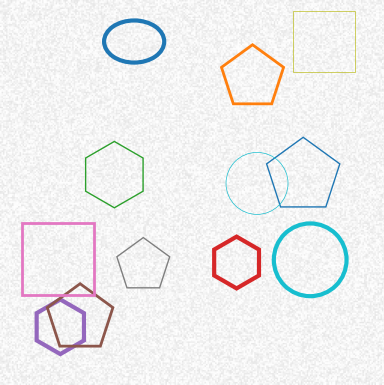[{"shape": "oval", "thickness": 3, "radius": 0.39, "center": [0.348, 0.892]}, {"shape": "pentagon", "thickness": 1, "radius": 0.5, "center": [0.788, 0.543]}, {"shape": "pentagon", "thickness": 2, "radius": 0.42, "center": [0.656, 0.799]}, {"shape": "hexagon", "thickness": 1, "radius": 0.43, "center": [0.297, 0.546]}, {"shape": "hexagon", "thickness": 3, "radius": 0.34, "center": [0.614, 0.318]}, {"shape": "hexagon", "thickness": 3, "radius": 0.35, "center": [0.157, 0.151]}, {"shape": "pentagon", "thickness": 2, "radius": 0.45, "center": [0.208, 0.173]}, {"shape": "square", "thickness": 2, "radius": 0.47, "center": [0.151, 0.328]}, {"shape": "pentagon", "thickness": 1, "radius": 0.36, "center": [0.372, 0.311]}, {"shape": "square", "thickness": 0.5, "radius": 0.4, "center": [0.842, 0.892]}, {"shape": "circle", "thickness": 0.5, "radius": 0.4, "center": [0.668, 0.524]}, {"shape": "circle", "thickness": 3, "radius": 0.47, "center": [0.806, 0.325]}]